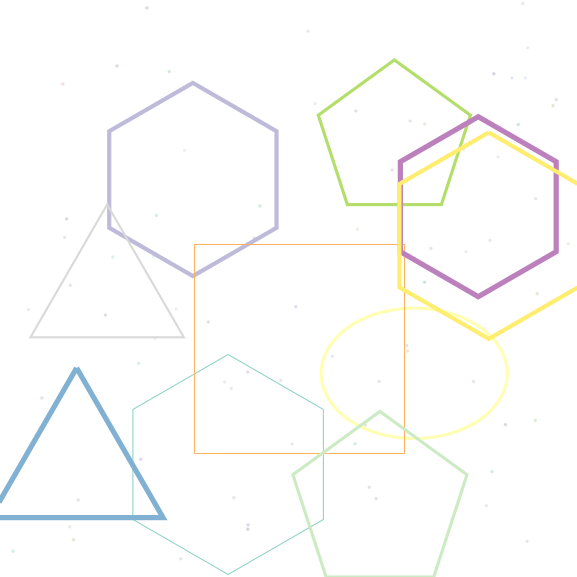[{"shape": "hexagon", "thickness": 0.5, "radius": 0.95, "center": [0.395, 0.195]}, {"shape": "oval", "thickness": 1.5, "radius": 0.81, "center": [0.717, 0.353]}, {"shape": "hexagon", "thickness": 2, "radius": 0.84, "center": [0.334, 0.688]}, {"shape": "triangle", "thickness": 2.5, "radius": 0.86, "center": [0.133, 0.189]}, {"shape": "square", "thickness": 0.5, "radius": 0.91, "center": [0.518, 0.396]}, {"shape": "pentagon", "thickness": 1.5, "radius": 0.69, "center": [0.683, 0.757]}, {"shape": "triangle", "thickness": 1, "radius": 0.77, "center": [0.186, 0.492]}, {"shape": "hexagon", "thickness": 2.5, "radius": 0.78, "center": [0.828, 0.641]}, {"shape": "pentagon", "thickness": 1.5, "radius": 0.79, "center": [0.658, 0.128]}, {"shape": "hexagon", "thickness": 2, "radius": 0.89, "center": [0.846, 0.591]}]